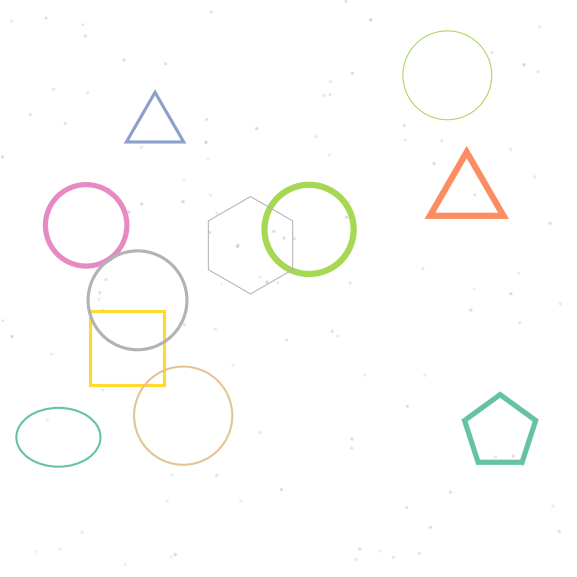[{"shape": "pentagon", "thickness": 2.5, "radius": 0.32, "center": [0.866, 0.251]}, {"shape": "oval", "thickness": 1, "radius": 0.36, "center": [0.101, 0.242]}, {"shape": "triangle", "thickness": 3, "radius": 0.37, "center": [0.808, 0.662]}, {"shape": "triangle", "thickness": 1.5, "radius": 0.29, "center": [0.268, 0.782]}, {"shape": "circle", "thickness": 2.5, "radius": 0.35, "center": [0.149, 0.609]}, {"shape": "circle", "thickness": 3, "radius": 0.39, "center": [0.535, 0.602]}, {"shape": "circle", "thickness": 0.5, "radius": 0.38, "center": [0.775, 0.869]}, {"shape": "square", "thickness": 1.5, "radius": 0.32, "center": [0.22, 0.396]}, {"shape": "circle", "thickness": 1, "radius": 0.43, "center": [0.317, 0.279]}, {"shape": "circle", "thickness": 1.5, "radius": 0.43, "center": [0.238, 0.479]}, {"shape": "hexagon", "thickness": 0.5, "radius": 0.42, "center": [0.434, 0.574]}]